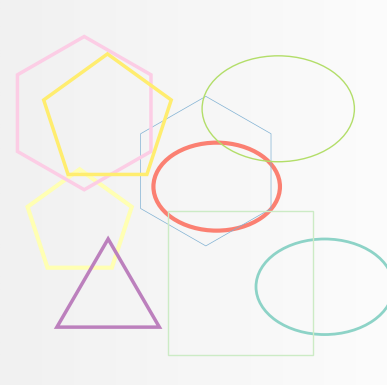[{"shape": "oval", "thickness": 2, "radius": 0.89, "center": [0.838, 0.255]}, {"shape": "pentagon", "thickness": 3, "radius": 0.71, "center": [0.206, 0.419]}, {"shape": "oval", "thickness": 3, "radius": 0.82, "center": [0.559, 0.515]}, {"shape": "hexagon", "thickness": 0.5, "radius": 0.97, "center": [0.531, 0.556]}, {"shape": "oval", "thickness": 1, "radius": 0.98, "center": [0.718, 0.717]}, {"shape": "hexagon", "thickness": 2.5, "radius": 0.99, "center": [0.217, 0.706]}, {"shape": "triangle", "thickness": 2.5, "radius": 0.76, "center": [0.279, 0.227]}, {"shape": "square", "thickness": 1, "radius": 0.94, "center": [0.621, 0.265]}, {"shape": "pentagon", "thickness": 2.5, "radius": 0.87, "center": [0.277, 0.687]}]